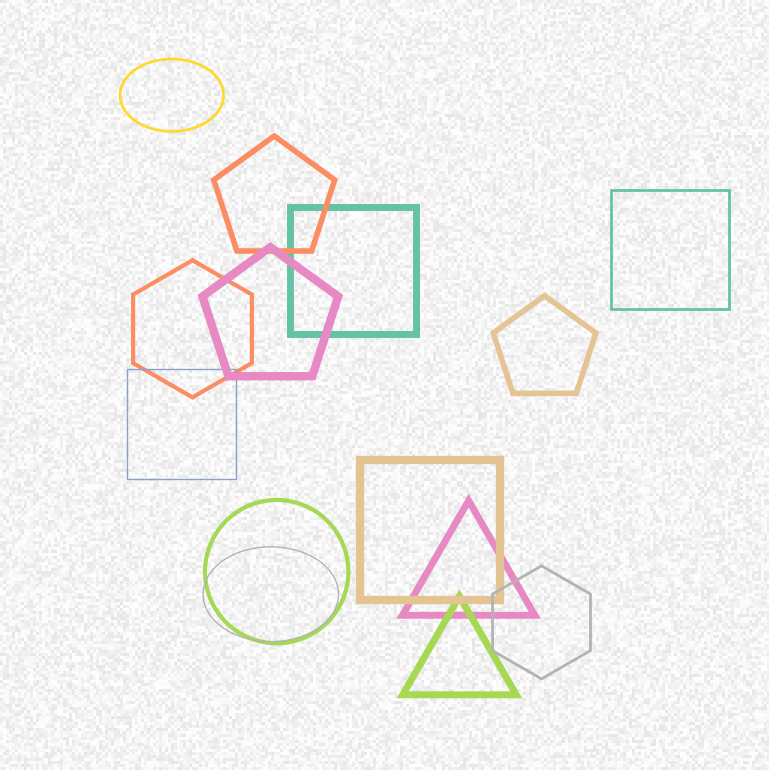[{"shape": "square", "thickness": 2.5, "radius": 0.41, "center": [0.459, 0.649]}, {"shape": "square", "thickness": 1, "radius": 0.39, "center": [0.87, 0.676]}, {"shape": "pentagon", "thickness": 2, "radius": 0.41, "center": [0.356, 0.741]}, {"shape": "hexagon", "thickness": 1.5, "radius": 0.45, "center": [0.25, 0.573]}, {"shape": "square", "thickness": 0.5, "radius": 0.36, "center": [0.236, 0.449]}, {"shape": "triangle", "thickness": 2.5, "radius": 0.5, "center": [0.609, 0.251]}, {"shape": "pentagon", "thickness": 3, "radius": 0.46, "center": [0.351, 0.586]}, {"shape": "triangle", "thickness": 2.5, "radius": 0.43, "center": [0.597, 0.14]}, {"shape": "circle", "thickness": 1.5, "radius": 0.47, "center": [0.359, 0.258]}, {"shape": "oval", "thickness": 1, "radius": 0.34, "center": [0.223, 0.876]}, {"shape": "square", "thickness": 3, "radius": 0.45, "center": [0.559, 0.311]}, {"shape": "pentagon", "thickness": 2, "radius": 0.35, "center": [0.707, 0.546]}, {"shape": "oval", "thickness": 0.5, "radius": 0.44, "center": [0.352, 0.228]}, {"shape": "hexagon", "thickness": 1, "radius": 0.37, "center": [0.703, 0.192]}]